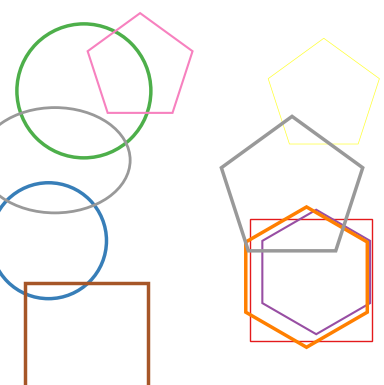[{"shape": "square", "thickness": 1, "radius": 0.79, "center": [0.808, 0.273]}, {"shape": "circle", "thickness": 2.5, "radius": 0.75, "center": [0.126, 0.375]}, {"shape": "circle", "thickness": 2.5, "radius": 0.87, "center": [0.218, 0.764]}, {"shape": "hexagon", "thickness": 1.5, "radius": 0.81, "center": [0.821, 0.294]}, {"shape": "hexagon", "thickness": 2.5, "radius": 0.91, "center": [0.796, 0.28]}, {"shape": "pentagon", "thickness": 0.5, "radius": 0.76, "center": [0.841, 0.749]}, {"shape": "square", "thickness": 2.5, "radius": 0.79, "center": [0.224, 0.105]}, {"shape": "pentagon", "thickness": 1.5, "radius": 0.72, "center": [0.364, 0.823]}, {"shape": "pentagon", "thickness": 2.5, "radius": 0.97, "center": [0.759, 0.505]}, {"shape": "oval", "thickness": 2, "radius": 0.98, "center": [0.143, 0.584]}]